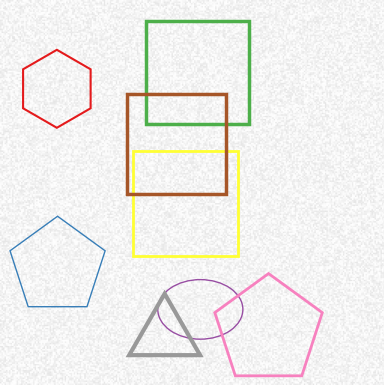[{"shape": "hexagon", "thickness": 1.5, "radius": 0.51, "center": [0.148, 0.769]}, {"shape": "pentagon", "thickness": 1, "radius": 0.65, "center": [0.15, 0.308]}, {"shape": "square", "thickness": 2.5, "radius": 0.67, "center": [0.514, 0.811]}, {"shape": "oval", "thickness": 1, "radius": 0.55, "center": [0.52, 0.196]}, {"shape": "square", "thickness": 2, "radius": 0.68, "center": [0.483, 0.471]}, {"shape": "square", "thickness": 2.5, "radius": 0.65, "center": [0.459, 0.626]}, {"shape": "pentagon", "thickness": 2, "radius": 0.73, "center": [0.698, 0.143]}, {"shape": "triangle", "thickness": 3, "radius": 0.53, "center": [0.428, 0.131]}]